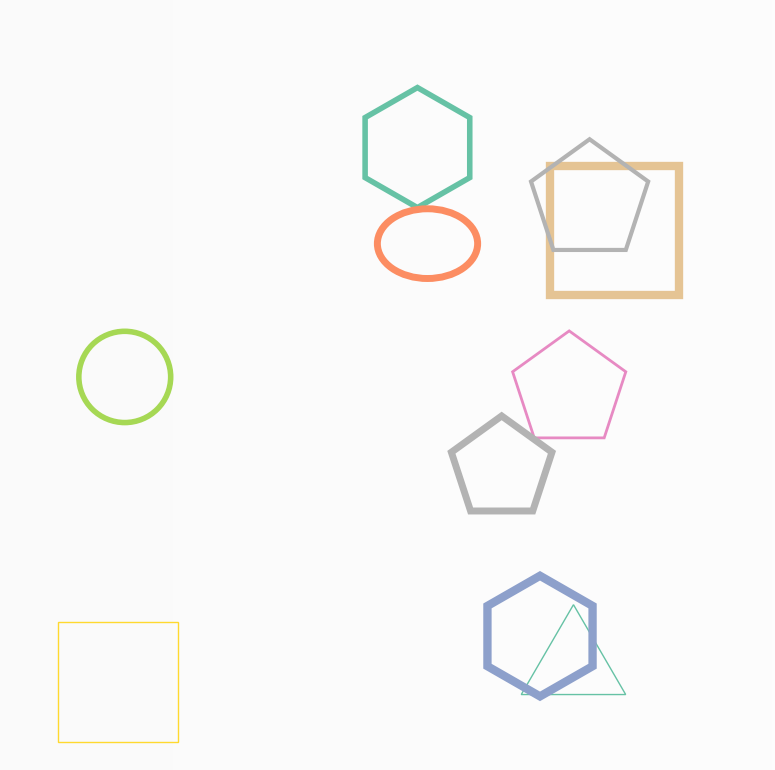[{"shape": "hexagon", "thickness": 2, "radius": 0.39, "center": [0.539, 0.808]}, {"shape": "triangle", "thickness": 0.5, "radius": 0.39, "center": [0.74, 0.137]}, {"shape": "oval", "thickness": 2.5, "radius": 0.32, "center": [0.552, 0.684]}, {"shape": "hexagon", "thickness": 3, "radius": 0.39, "center": [0.697, 0.174]}, {"shape": "pentagon", "thickness": 1, "radius": 0.38, "center": [0.734, 0.493]}, {"shape": "circle", "thickness": 2, "radius": 0.3, "center": [0.161, 0.51]}, {"shape": "square", "thickness": 0.5, "radius": 0.39, "center": [0.152, 0.114]}, {"shape": "square", "thickness": 3, "radius": 0.42, "center": [0.793, 0.701]}, {"shape": "pentagon", "thickness": 1.5, "radius": 0.4, "center": [0.761, 0.74]}, {"shape": "pentagon", "thickness": 2.5, "radius": 0.34, "center": [0.647, 0.392]}]